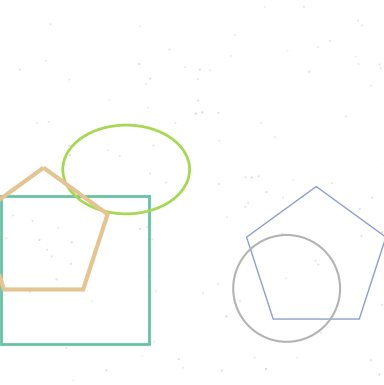[{"shape": "square", "thickness": 2, "radius": 0.96, "center": [0.195, 0.298]}, {"shape": "pentagon", "thickness": 1, "radius": 0.95, "center": [0.821, 0.325]}, {"shape": "oval", "thickness": 2, "radius": 0.82, "center": [0.328, 0.56]}, {"shape": "pentagon", "thickness": 3, "radius": 0.87, "center": [0.113, 0.39]}, {"shape": "circle", "thickness": 1.5, "radius": 0.69, "center": [0.745, 0.251]}]